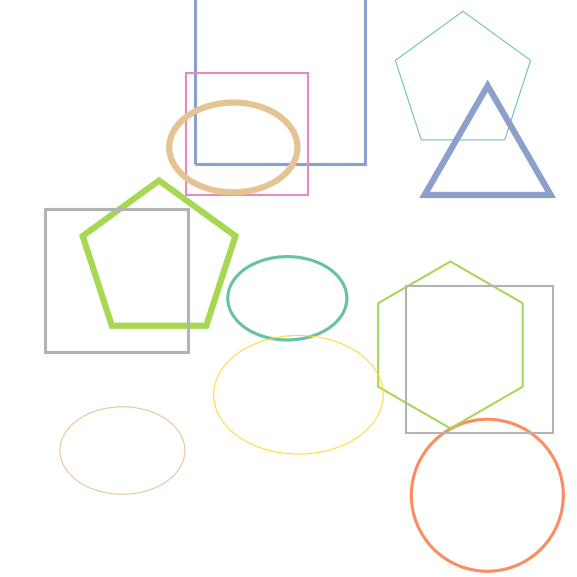[{"shape": "pentagon", "thickness": 0.5, "radius": 0.62, "center": [0.802, 0.857]}, {"shape": "oval", "thickness": 1.5, "radius": 0.52, "center": [0.497, 0.483]}, {"shape": "circle", "thickness": 1.5, "radius": 0.66, "center": [0.844, 0.142]}, {"shape": "square", "thickness": 1.5, "radius": 0.74, "center": [0.485, 0.863]}, {"shape": "triangle", "thickness": 3, "radius": 0.63, "center": [0.844, 0.725]}, {"shape": "square", "thickness": 1, "radius": 0.53, "center": [0.427, 0.767]}, {"shape": "hexagon", "thickness": 1, "radius": 0.72, "center": [0.78, 0.402]}, {"shape": "pentagon", "thickness": 3, "radius": 0.7, "center": [0.275, 0.548]}, {"shape": "oval", "thickness": 0.5, "radius": 0.73, "center": [0.517, 0.316]}, {"shape": "oval", "thickness": 3, "radius": 0.56, "center": [0.404, 0.744]}, {"shape": "oval", "thickness": 0.5, "radius": 0.54, "center": [0.212, 0.219]}, {"shape": "square", "thickness": 1, "radius": 0.64, "center": [0.83, 0.376]}, {"shape": "square", "thickness": 1.5, "radius": 0.62, "center": [0.201, 0.514]}]